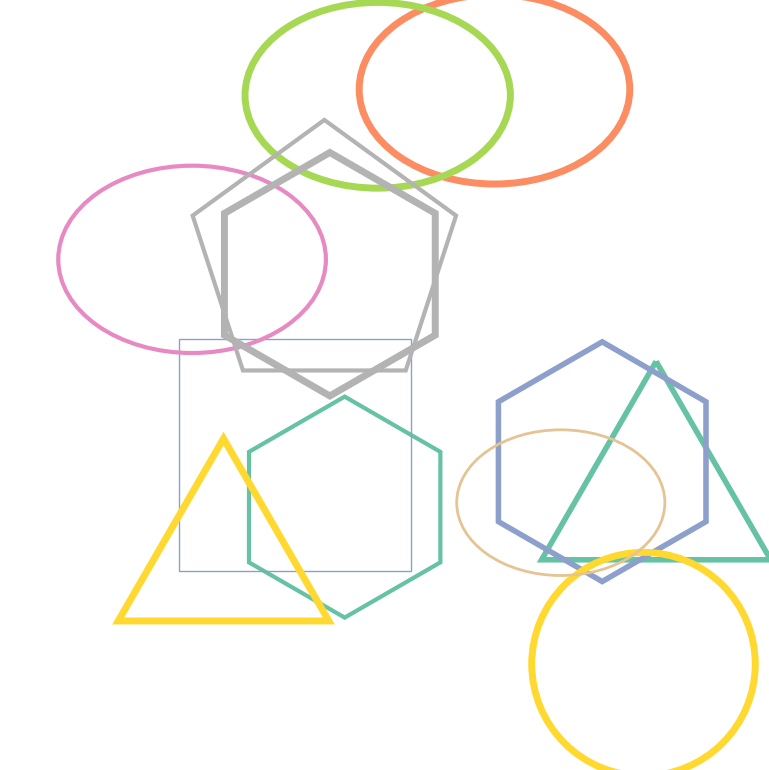[{"shape": "triangle", "thickness": 2, "radius": 0.86, "center": [0.852, 0.359]}, {"shape": "hexagon", "thickness": 1.5, "radius": 0.72, "center": [0.448, 0.341]}, {"shape": "oval", "thickness": 2.5, "radius": 0.88, "center": [0.642, 0.884]}, {"shape": "hexagon", "thickness": 2, "radius": 0.78, "center": [0.782, 0.4]}, {"shape": "square", "thickness": 0.5, "radius": 0.75, "center": [0.383, 0.409]}, {"shape": "oval", "thickness": 1.5, "radius": 0.87, "center": [0.249, 0.663]}, {"shape": "oval", "thickness": 2.5, "radius": 0.86, "center": [0.491, 0.876]}, {"shape": "circle", "thickness": 2.5, "radius": 0.73, "center": [0.836, 0.138]}, {"shape": "triangle", "thickness": 2.5, "radius": 0.79, "center": [0.29, 0.273]}, {"shape": "oval", "thickness": 1, "radius": 0.68, "center": [0.728, 0.347]}, {"shape": "hexagon", "thickness": 2.5, "radius": 0.79, "center": [0.428, 0.644]}, {"shape": "pentagon", "thickness": 1.5, "radius": 0.9, "center": [0.421, 0.664]}]